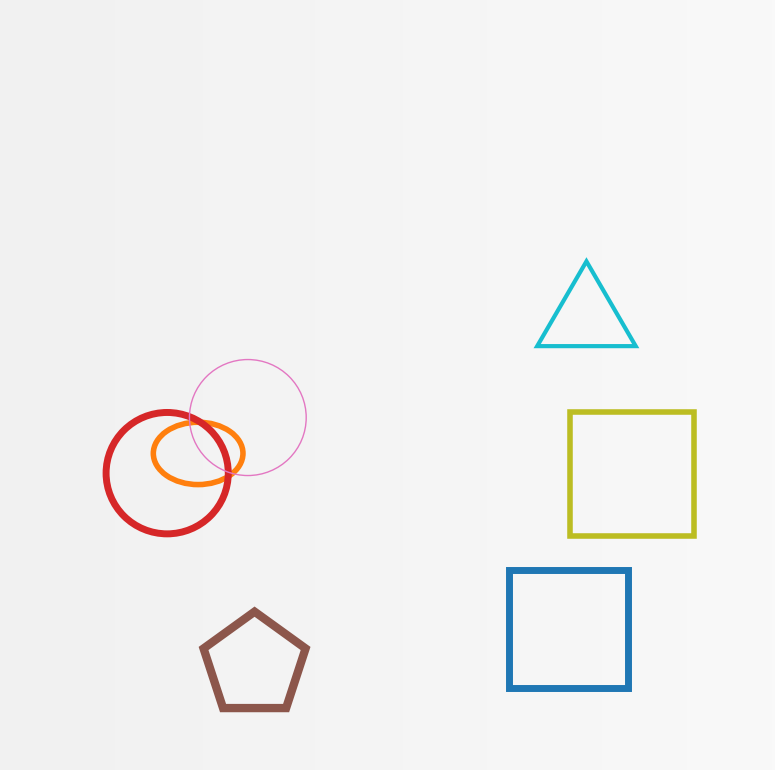[{"shape": "square", "thickness": 2.5, "radius": 0.38, "center": [0.734, 0.183]}, {"shape": "oval", "thickness": 2, "radius": 0.29, "center": [0.256, 0.411]}, {"shape": "circle", "thickness": 2.5, "radius": 0.39, "center": [0.216, 0.386]}, {"shape": "pentagon", "thickness": 3, "radius": 0.35, "center": [0.328, 0.136]}, {"shape": "circle", "thickness": 0.5, "radius": 0.38, "center": [0.32, 0.458]}, {"shape": "square", "thickness": 2, "radius": 0.4, "center": [0.815, 0.384]}, {"shape": "triangle", "thickness": 1.5, "radius": 0.37, "center": [0.757, 0.587]}]